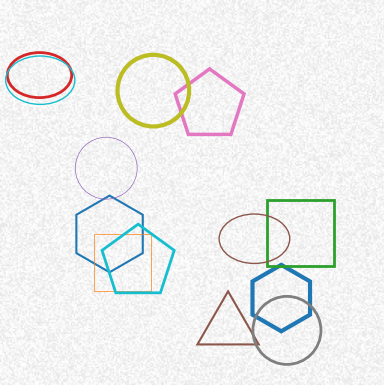[{"shape": "hexagon", "thickness": 1.5, "radius": 0.5, "center": [0.285, 0.392]}, {"shape": "hexagon", "thickness": 3, "radius": 0.43, "center": [0.731, 0.226]}, {"shape": "square", "thickness": 0.5, "radius": 0.37, "center": [0.319, 0.318]}, {"shape": "square", "thickness": 2, "radius": 0.43, "center": [0.781, 0.395]}, {"shape": "oval", "thickness": 2, "radius": 0.42, "center": [0.103, 0.805]}, {"shape": "circle", "thickness": 0.5, "radius": 0.4, "center": [0.276, 0.563]}, {"shape": "oval", "thickness": 1, "radius": 0.46, "center": [0.661, 0.38]}, {"shape": "triangle", "thickness": 1.5, "radius": 0.46, "center": [0.592, 0.151]}, {"shape": "pentagon", "thickness": 2.5, "radius": 0.47, "center": [0.544, 0.727]}, {"shape": "circle", "thickness": 2, "radius": 0.44, "center": [0.745, 0.142]}, {"shape": "circle", "thickness": 3, "radius": 0.47, "center": [0.398, 0.765]}, {"shape": "oval", "thickness": 1, "radius": 0.45, "center": [0.105, 0.792]}, {"shape": "pentagon", "thickness": 2, "radius": 0.49, "center": [0.359, 0.319]}]